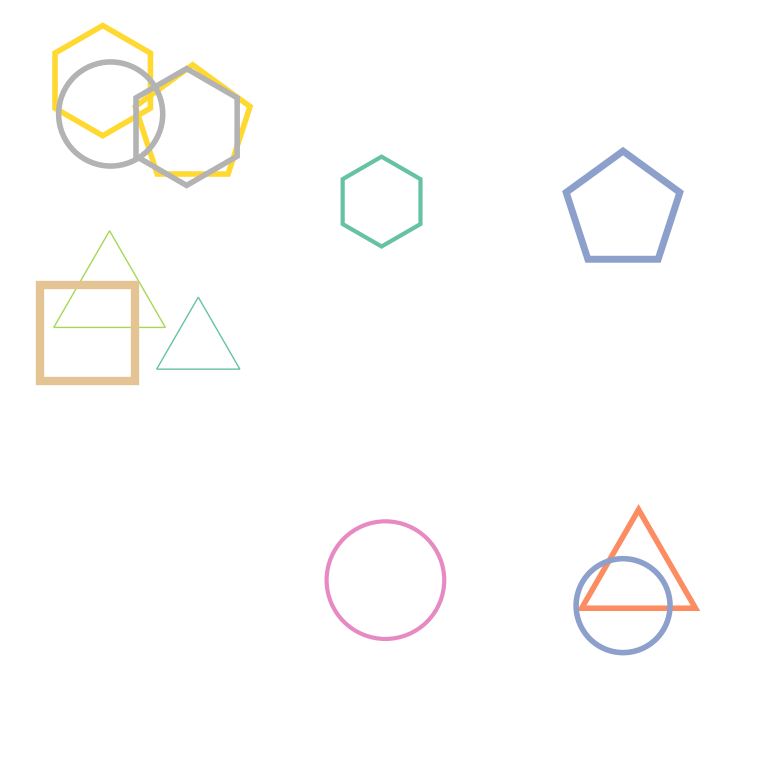[{"shape": "triangle", "thickness": 0.5, "radius": 0.31, "center": [0.257, 0.552]}, {"shape": "hexagon", "thickness": 1.5, "radius": 0.29, "center": [0.496, 0.738]}, {"shape": "triangle", "thickness": 2, "radius": 0.43, "center": [0.829, 0.253]}, {"shape": "circle", "thickness": 2, "radius": 0.3, "center": [0.809, 0.213]}, {"shape": "pentagon", "thickness": 2.5, "radius": 0.39, "center": [0.809, 0.726]}, {"shape": "circle", "thickness": 1.5, "radius": 0.38, "center": [0.501, 0.247]}, {"shape": "triangle", "thickness": 0.5, "radius": 0.42, "center": [0.142, 0.617]}, {"shape": "hexagon", "thickness": 2, "radius": 0.36, "center": [0.133, 0.895]}, {"shape": "pentagon", "thickness": 2, "radius": 0.39, "center": [0.25, 0.837]}, {"shape": "square", "thickness": 3, "radius": 0.31, "center": [0.114, 0.568]}, {"shape": "circle", "thickness": 2, "radius": 0.34, "center": [0.144, 0.852]}, {"shape": "hexagon", "thickness": 2, "radius": 0.38, "center": [0.242, 0.835]}]